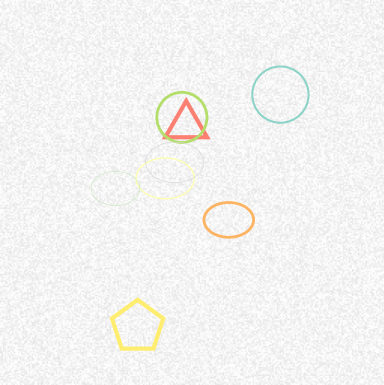[{"shape": "circle", "thickness": 1.5, "radius": 0.37, "center": [0.728, 0.754]}, {"shape": "oval", "thickness": 1, "radius": 0.38, "center": [0.429, 0.537]}, {"shape": "triangle", "thickness": 3, "radius": 0.31, "center": [0.484, 0.675]}, {"shape": "oval", "thickness": 2, "radius": 0.32, "center": [0.594, 0.429]}, {"shape": "circle", "thickness": 2, "radius": 0.33, "center": [0.473, 0.695]}, {"shape": "oval", "thickness": 0.5, "radius": 0.38, "center": [0.454, 0.578]}, {"shape": "oval", "thickness": 0.5, "radius": 0.32, "center": [0.3, 0.51]}, {"shape": "pentagon", "thickness": 3, "radius": 0.35, "center": [0.357, 0.151]}]